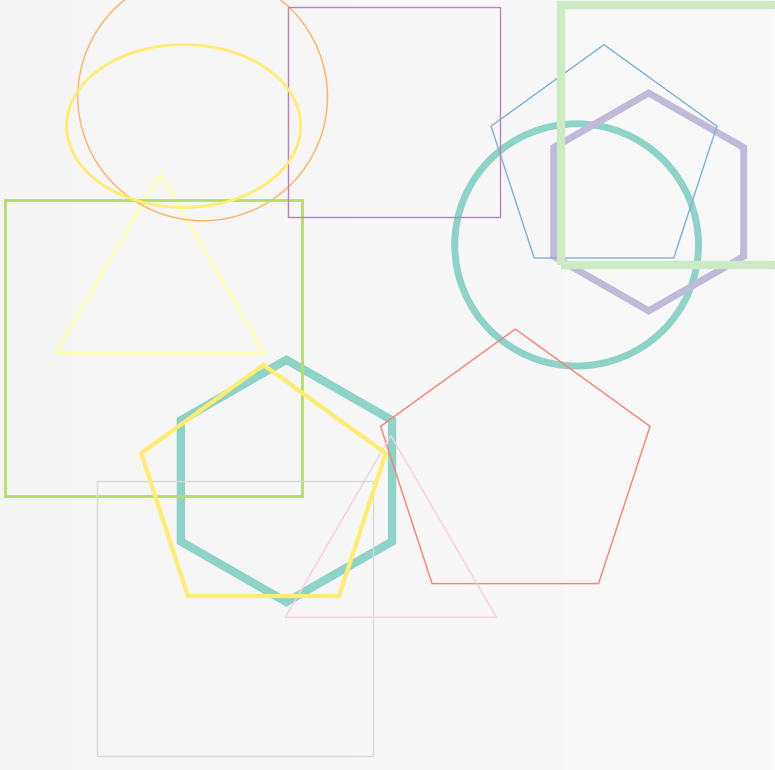[{"shape": "hexagon", "thickness": 3, "radius": 0.79, "center": [0.37, 0.375]}, {"shape": "circle", "thickness": 2.5, "radius": 0.79, "center": [0.744, 0.682]}, {"shape": "triangle", "thickness": 1, "radius": 0.78, "center": [0.207, 0.619]}, {"shape": "hexagon", "thickness": 2.5, "radius": 0.71, "center": [0.837, 0.738]}, {"shape": "pentagon", "thickness": 0.5, "radius": 0.91, "center": [0.665, 0.39]}, {"shape": "pentagon", "thickness": 0.5, "radius": 0.77, "center": [0.779, 0.789]}, {"shape": "circle", "thickness": 0.5, "radius": 0.81, "center": [0.261, 0.874]}, {"shape": "square", "thickness": 1, "radius": 0.96, "center": [0.198, 0.548]}, {"shape": "triangle", "thickness": 0.5, "radius": 0.79, "center": [0.504, 0.277]}, {"shape": "square", "thickness": 0.5, "radius": 0.89, "center": [0.303, 0.197]}, {"shape": "square", "thickness": 0.5, "radius": 0.68, "center": [0.508, 0.855]}, {"shape": "square", "thickness": 3, "radius": 0.84, "center": [0.892, 0.825]}, {"shape": "pentagon", "thickness": 1.5, "radius": 0.83, "center": [0.34, 0.36]}, {"shape": "oval", "thickness": 1, "radius": 0.76, "center": [0.237, 0.836]}]